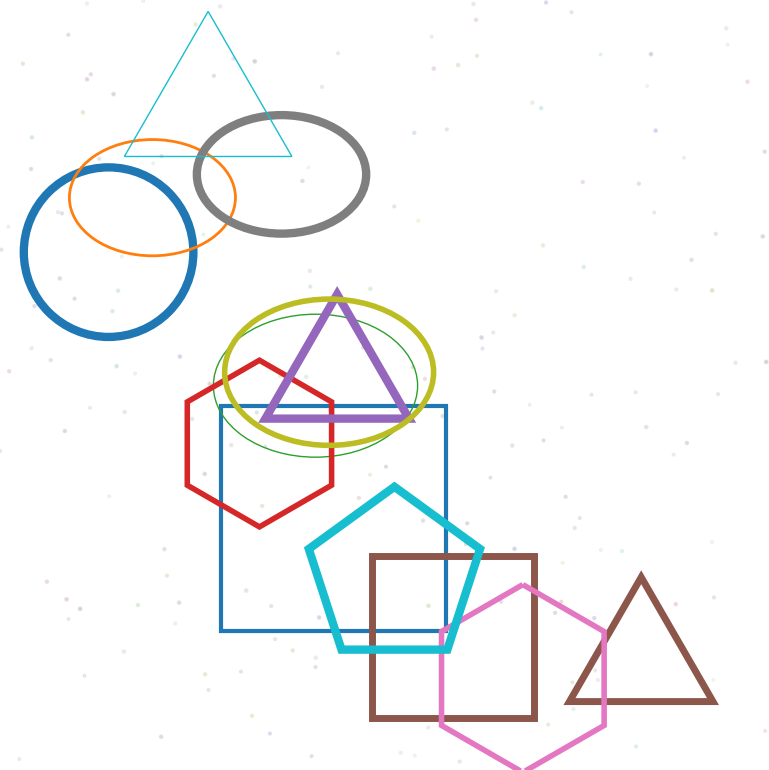[{"shape": "circle", "thickness": 3, "radius": 0.55, "center": [0.141, 0.673]}, {"shape": "square", "thickness": 1.5, "radius": 0.73, "center": [0.433, 0.326]}, {"shape": "oval", "thickness": 1, "radius": 0.54, "center": [0.198, 0.743]}, {"shape": "oval", "thickness": 0.5, "radius": 0.66, "center": [0.41, 0.499]}, {"shape": "hexagon", "thickness": 2, "radius": 0.54, "center": [0.337, 0.424]}, {"shape": "triangle", "thickness": 3, "radius": 0.54, "center": [0.438, 0.51]}, {"shape": "triangle", "thickness": 2.5, "radius": 0.54, "center": [0.833, 0.143]}, {"shape": "square", "thickness": 2.5, "radius": 0.53, "center": [0.588, 0.173]}, {"shape": "hexagon", "thickness": 2, "radius": 0.61, "center": [0.679, 0.119]}, {"shape": "oval", "thickness": 3, "radius": 0.55, "center": [0.366, 0.774]}, {"shape": "oval", "thickness": 2, "radius": 0.68, "center": [0.427, 0.517]}, {"shape": "pentagon", "thickness": 3, "radius": 0.58, "center": [0.512, 0.251]}, {"shape": "triangle", "thickness": 0.5, "radius": 0.63, "center": [0.27, 0.86]}]